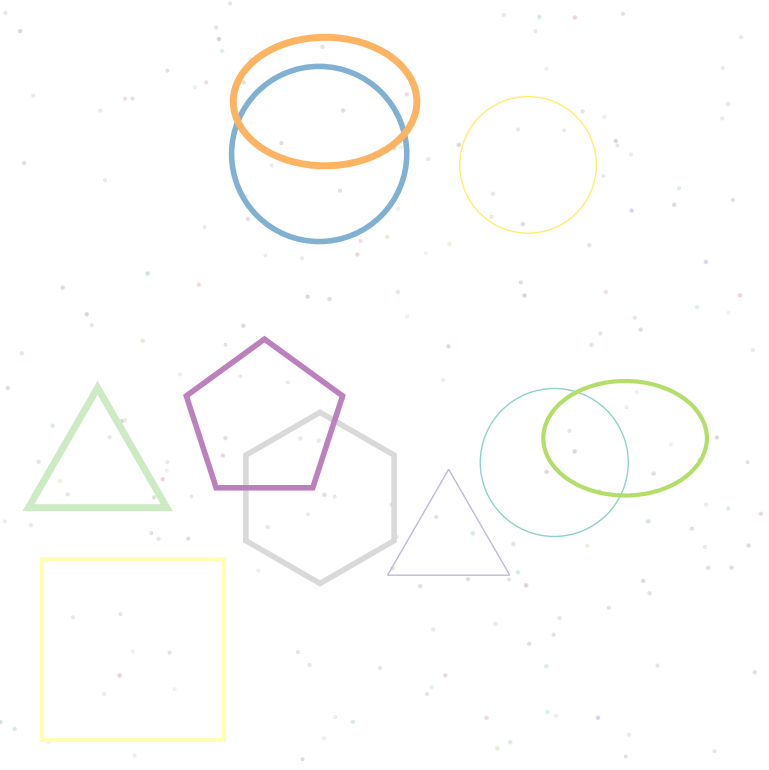[{"shape": "circle", "thickness": 0.5, "radius": 0.48, "center": [0.72, 0.399]}, {"shape": "square", "thickness": 1.5, "radius": 0.59, "center": [0.173, 0.156]}, {"shape": "triangle", "thickness": 0.5, "radius": 0.46, "center": [0.583, 0.299]}, {"shape": "circle", "thickness": 2, "radius": 0.57, "center": [0.415, 0.8]}, {"shape": "oval", "thickness": 2.5, "radius": 0.6, "center": [0.422, 0.868]}, {"shape": "oval", "thickness": 1.5, "radius": 0.53, "center": [0.812, 0.431]}, {"shape": "hexagon", "thickness": 2, "radius": 0.56, "center": [0.416, 0.353]}, {"shape": "pentagon", "thickness": 2, "radius": 0.53, "center": [0.343, 0.453]}, {"shape": "triangle", "thickness": 2.5, "radius": 0.52, "center": [0.127, 0.393]}, {"shape": "circle", "thickness": 0.5, "radius": 0.44, "center": [0.686, 0.786]}]